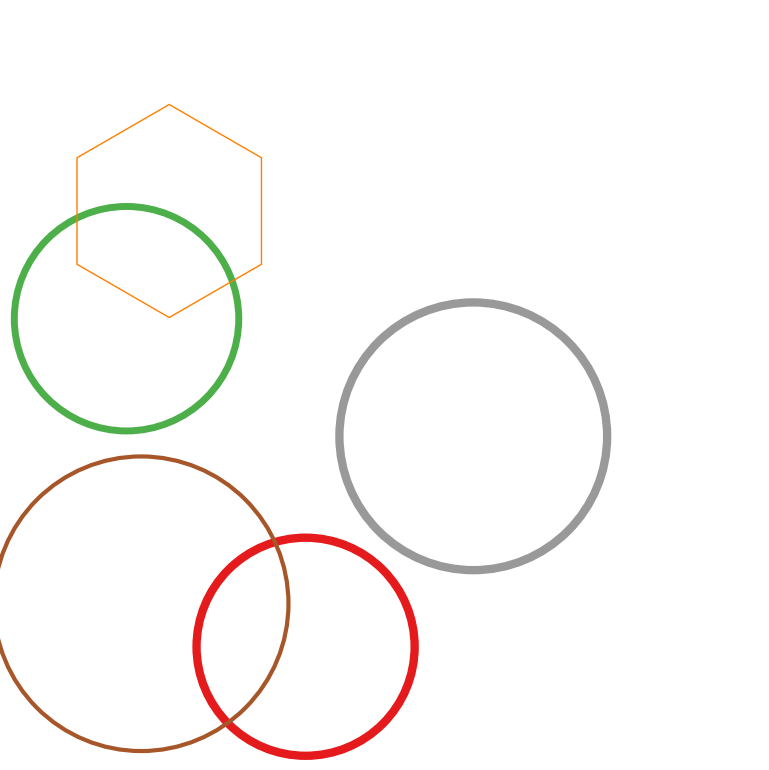[{"shape": "circle", "thickness": 3, "radius": 0.71, "center": [0.397, 0.16]}, {"shape": "circle", "thickness": 2.5, "radius": 0.73, "center": [0.164, 0.586]}, {"shape": "hexagon", "thickness": 0.5, "radius": 0.69, "center": [0.22, 0.726]}, {"shape": "circle", "thickness": 1.5, "radius": 0.96, "center": [0.183, 0.216]}, {"shape": "circle", "thickness": 3, "radius": 0.87, "center": [0.615, 0.433]}]